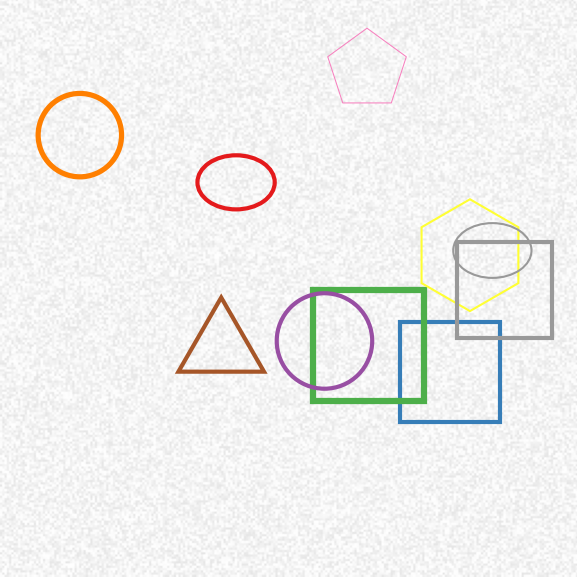[{"shape": "oval", "thickness": 2, "radius": 0.33, "center": [0.409, 0.683]}, {"shape": "square", "thickness": 2, "radius": 0.43, "center": [0.779, 0.355]}, {"shape": "square", "thickness": 3, "radius": 0.48, "center": [0.638, 0.402]}, {"shape": "circle", "thickness": 2, "radius": 0.41, "center": [0.562, 0.409]}, {"shape": "circle", "thickness": 2.5, "radius": 0.36, "center": [0.138, 0.765]}, {"shape": "hexagon", "thickness": 1, "radius": 0.48, "center": [0.814, 0.557]}, {"shape": "triangle", "thickness": 2, "radius": 0.43, "center": [0.383, 0.398]}, {"shape": "pentagon", "thickness": 0.5, "radius": 0.36, "center": [0.636, 0.879]}, {"shape": "square", "thickness": 2, "radius": 0.41, "center": [0.874, 0.497]}, {"shape": "oval", "thickness": 1, "radius": 0.34, "center": [0.853, 0.565]}]